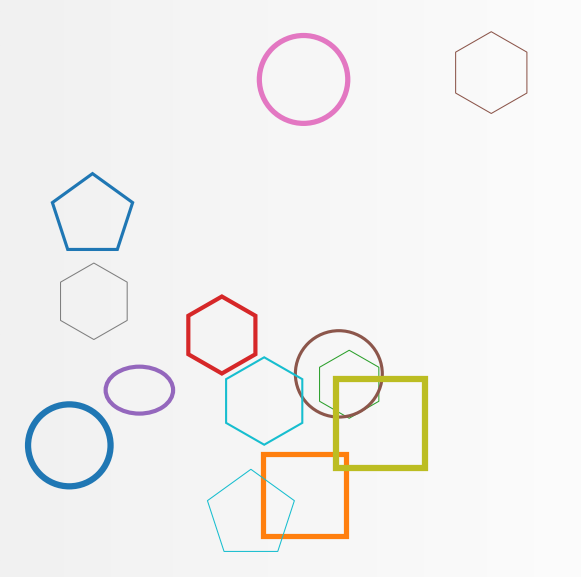[{"shape": "pentagon", "thickness": 1.5, "radius": 0.36, "center": [0.159, 0.626]}, {"shape": "circle", "thickness": 3, "radius": 0.35, "center": [0.119, 0.228]}, {"shape": "square", "thickness": 2.5, "radius": 0.36, "center": [0.524, 0.142]}, {"shape": "hexagon", "thickness": 0.5, "radius": 0.29, "center": [0.601, 0.334]}, {"shape": "hexagon", "thickness": 2, "radius": 0.33, "center": [0.382, 0.419]}, {"shape": "oval", "thickness": 2, "radius": 0.29, "center": [0.24, 0.324]}, {"shape": "hexagon", "thickness": 0.5, "radius": 0.35, "center": [0.845, 0.873]}, {"shape": "circle", "thickness": 1.5, "radius": 0.37, "center": [0.583, 0.352]}, {"shape": "circle", "thickness": 2.5, "radius": 0.38, "center": [0.522, 0.862]}, {"shape": "hexagon", "thickness": 0.5, "radius": 0.33, "center": [0.161, 0.477]}, {"shape": "square", "thickness": 3, "radius": 0.38, "center": [0.655, 0.266]}, {"shape": "pentagon", "thickness": 0.5, "radius": 0.39, "center": [0.432, 0.108]}, {"shape": "hexagon", "thickness": 1, "radius": 0.38, "center": [0.455, 0.305]}]